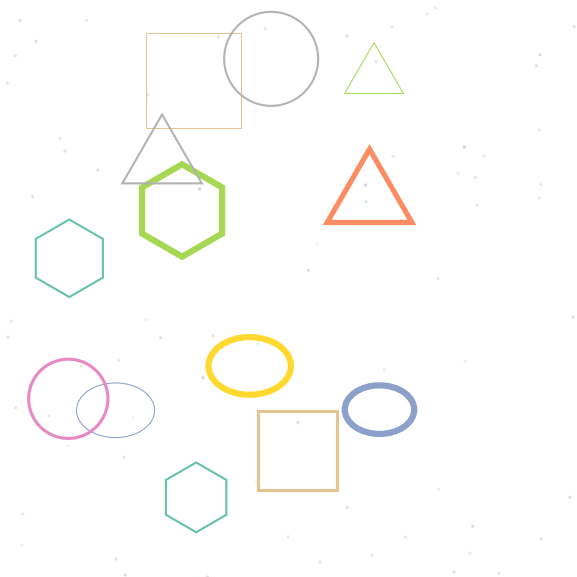[{"shape": "hexagon", "thickness": 1, "radius": 0.34, "center": [0.12, 0.552]}, {"shape": "hexagon", "thickness": 1, "radius": 0.3, "center": [0.34, 0.138]}, {"shape": "triangle", "thickness": 2.5, "radius": 0.42, "center": [0.64, 0.656]}, {"shape": "oval", "thickness": 3, "radius": 0.3, "center": [0.657, 0.29]}, {"shape": "oval", "thickness": 0.5, "radius": 0.34, "center": [0.2, 0.289]}, {"shape": "circle", "thickness": 1.5, "radius": 0.34, "center": [0.118, 0.309]}, {"shape": "hexagon", "thickness": 3, "radius": 0.4, "center": [0.315, 0.635]}, {"shape": "triangle", "thickness": 0.5, "radius": 0.29, "center": [0.648, 0.867]}, {"shape": "oval", "thickness": 3, "radius": 0.36, "center": [0.432, 0.365]}, {"shape": "square", "thickness": 0.5, "radius": 0.41, "center": [0.335, 0.86]}, {"shape": "square", "thickness": 1.5, "radius": 0.34, "center": [0.515, 0.219]}, {"shape": "triangle", "thickness": 1, "radius": 0.4, "center": [0.281, 0.721]}, {"shape": "circle", "thickness": 1, "radius": 0.41, "center": [0.47, 0.897]}]